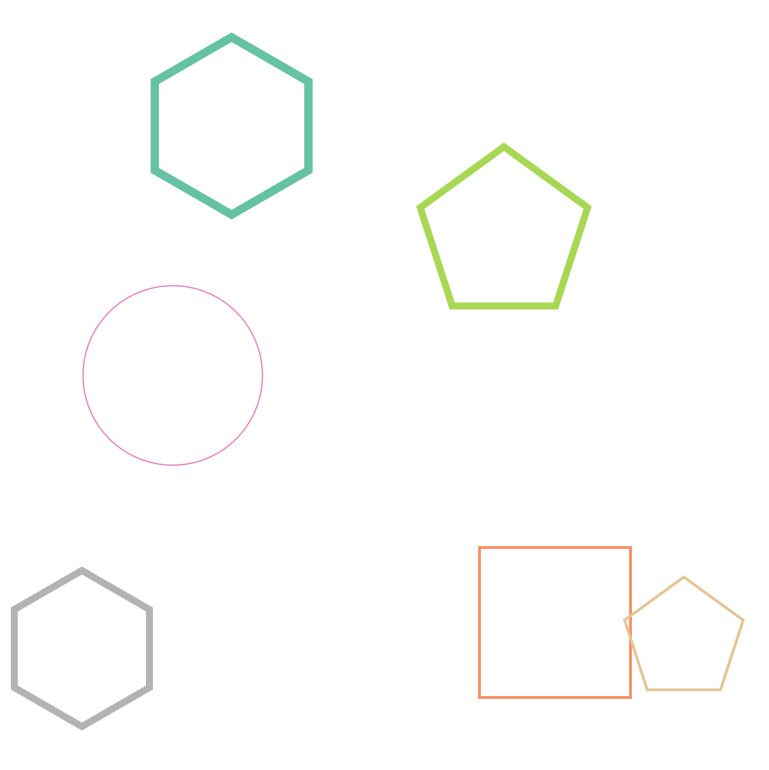[{"shape": "hexagon", "thickness": 3, "radius": 0.58, "center": [0.301, 0.836]}, {"shape": "square", "thickness": 1, "radius": 0.49, "center": [0.72, 0.192]}, {"shape": "circle", "thickness": 0.5, "radius": 0.58, "center": [0.224, 0.512]}, {"shape": "pentagon", "thickness": 2.5, "radius": 0.57, "center": [0.654, 0.695]}, {"shape": "pentagon", "thickness": 1, "radius": 0.4, "center": [0.888, 0.17]}, {"shape": "hexagon", "thickness": 2.5, "radius": 0.51, "center": [0.106, 0.158]}]